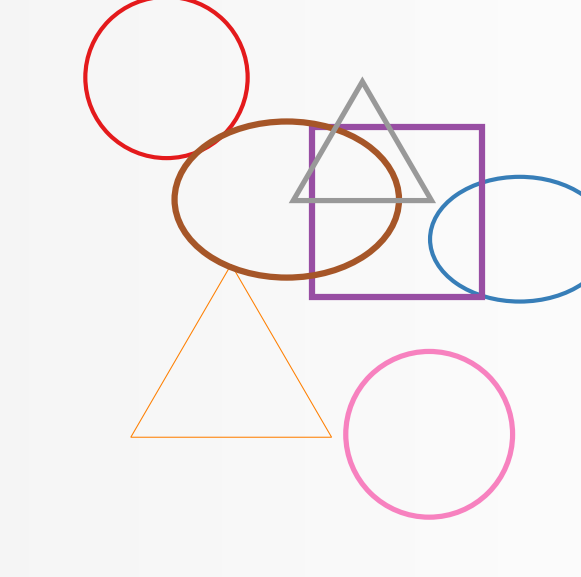[{"shape": "circle", "thickness": 2, "radius": 0.7, "center": [0.286, 0.865]}, {"shape": "oval", "thickness": 2, "radius": 0.77, "center": [0.894, 0.585]}, {"shape": "square", "thickness": 3, "radius": 0.73, "center": [0.683, 0.632]}, {"shape": "triangle", "thickness": 0.5, "radius": 1.0, "center": [0.398, 0.342]}, {"shape": "oval", "thickness": 3, "radius": 0.97, "center": [0.493, 0.654]}, {"shape": "circle", "thickness": 2.5, "radius": 0.72, "center": [0.738, 0.247]}, {"shape": "triangle", "thickness": 2.5, "radius": 0.69, "center": [0.623, 0.721]}]